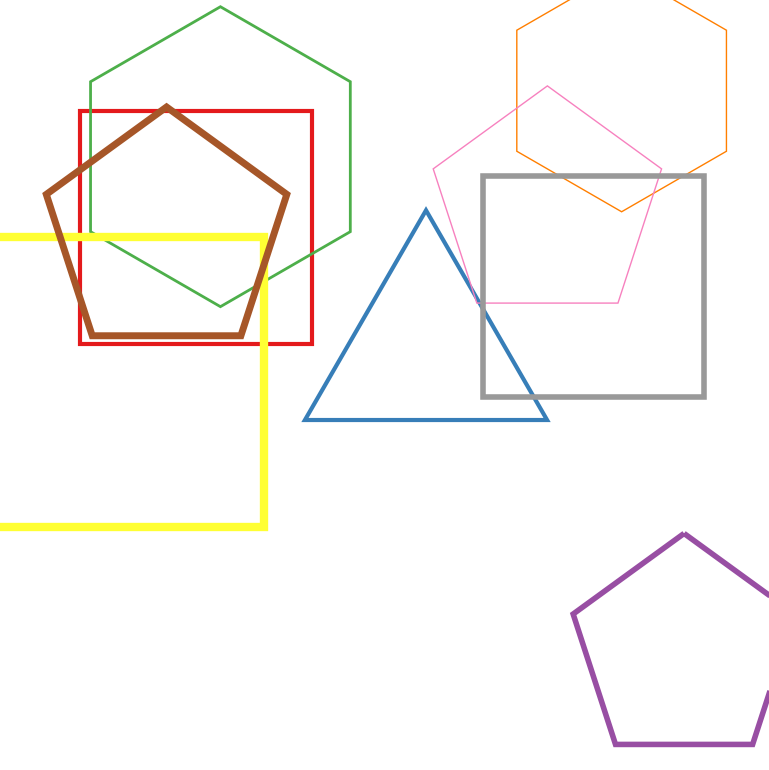[{"shape": "square", "thickness": 1.5, "radius": 0.76, "center": [0.255, 0.705]}, {"shape": "triangle", "thickness": 1.5, "radius": 0.91, "center": [0.553, 0.545]}, {"shape": "hexagon", "thickness": 1, "radius": 0.97, "center": [0.286, 0.797]}, {"shape": "pentagon", "thickness": 2, "radius": 0.76, "center": [0.888, 0.156]}, {"shape": "hexagon", "thickness": 0.5, "radius": 0.79, "center": [0.807, 0.882]}, {"shape": "square", "thickness": 3, "radius": 0.94, "center": [0.154, 0.504]}, {"shape": "pentagon", "thickness": 2.5, "radius": 0.82, "center": [0.216, 0.697]}, {"shape": "pentagon", "thickness": 0.5, "radius": 0.78, "center": [0.711, 0.733]}, {"shape": "square", "thickness": 2, "radius": 0.72, "center": [0.771, 0.628]}]